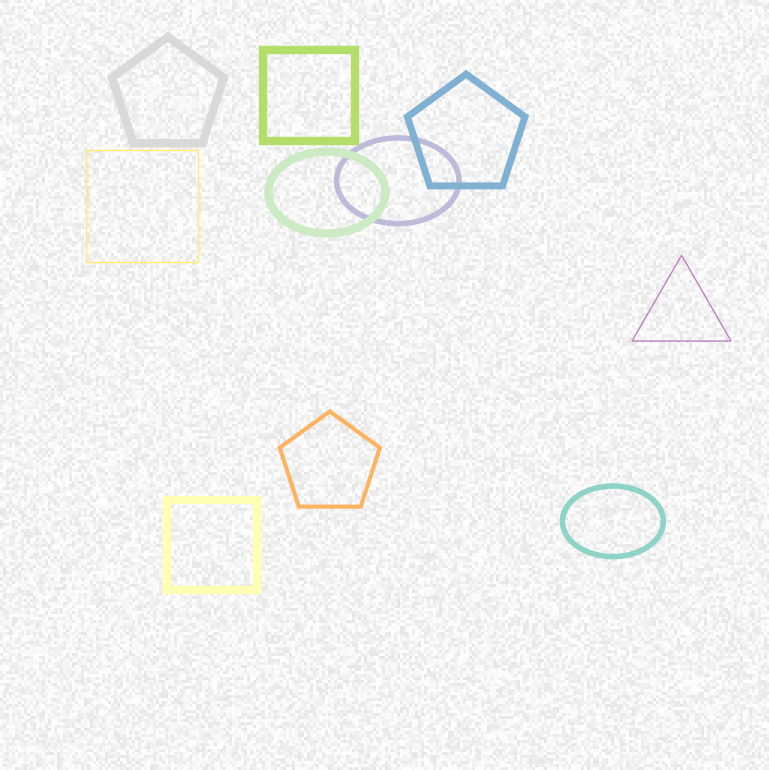[{"shape": "oval", "thickness": 2, "radius": 0.33, "center": [0.796, 0.323]}, {"shape": "square", "thickness": 3, "radius": 0.29, "center": [0.275, 0.292]}, {"shape": "oval", "thickness": 2, "radius": 0.4, "center": [0.517, 0.765]}, {"shape": "pentagon", "thickness": 2.5, "radius": 0.4, "center": [0.605, 0.823]}, {"shape": "pentagon", "thickness": 1.5, "radius": 0.34, "center": [0.428, 0.397]}, {"shape": "square", "thickness": 3, "radius": 0.3, "center": [0.401, 0.876]}, {"shape": "pentagon", "thickness": 3, "radius": 0.38, "center": [0.218, 0.876]}, {"shape": "triangle", "thickness": 0.5, "radius": 0.37, "center": [0.885, 0.594]}, {"shape": "oval", "thickness": 3, "radius": 0.38, "center": [0.424, 0.75]}, {"shape": "square", "thickness": 0.5, "radius": 0.36, "center": [0.184, 0.732]}]